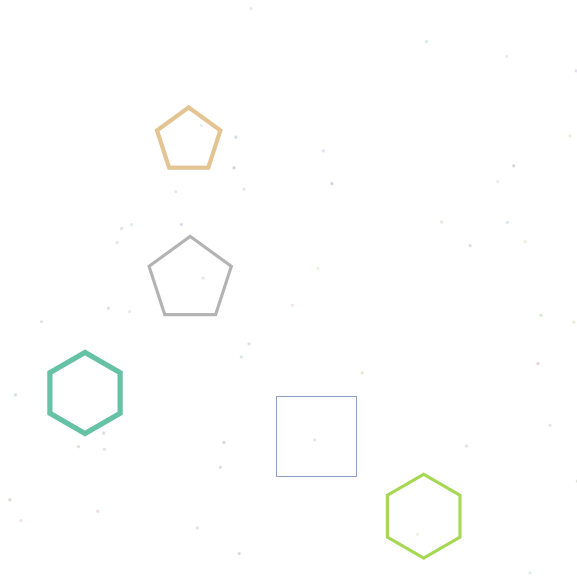[{"shape": "hexagon", "thickness": 2.5, "radius": 0.35, "center": [0.147, 0.319]}, {"shape": "square", "thickness": 0.5, "radius": 0.35, "center": [0.547, 0.244]}, {"shape": "hexagon", "thickness": 1.5, "radius": 0.36, "center": [0.734, 0.105]}, {"shape": "pentagon", "thickness": 2, "radius": 0.29, "center": [0.327, 0.755]}, {"shape": "pentagon", "thickness": 1.5, "radius": 0.37, "center": [0.329, 0.515]}]